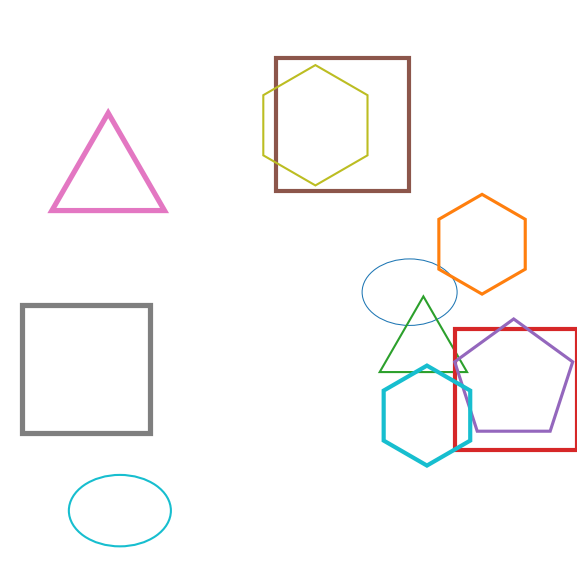[{"shape": "oval", "thickness": 0.5, "radius": 0.41, "center": [0.709, 0.493]}, {"shape": "hexagon", "thickness": 1.5, "radius": 0.43, "center": [0.835, 0.576]}, {"shape": "triangle", "thickness": 1, "radius": 0.44, "center": [0.733, 0.399]}, {"shape": "square", "thickness": 2, "radius": 0.53, "center": [0.893, 0.325]}, {"shape": "pentagon", "thickness": 1.5, "radius": 0.54, "center": [0.89, 0.339]}, {"shape": "square", "thickness": 2, "radius": 0.57, "center": [0.593, 0.784]}, {"shape": "triangle", "thickness": 2.5, "radius": 0.56, "center": [0.187, 0.691]}, {"shape": "square", "thickness": 2.5, "radius": 0.55, "center": [0.149, 0.36]}, {"shape": "hexagon", "thickness": 1, "radius": 0.52, "center": [0.546, 0.782]}, {"shape": "hexagon", "thickness": 2, "radius": 0.43, "center": [0.739, 0.28]}, {"shape": "oval", "thickness": 1, "radius": 0.44, "center": [0.208, 0.115]}]